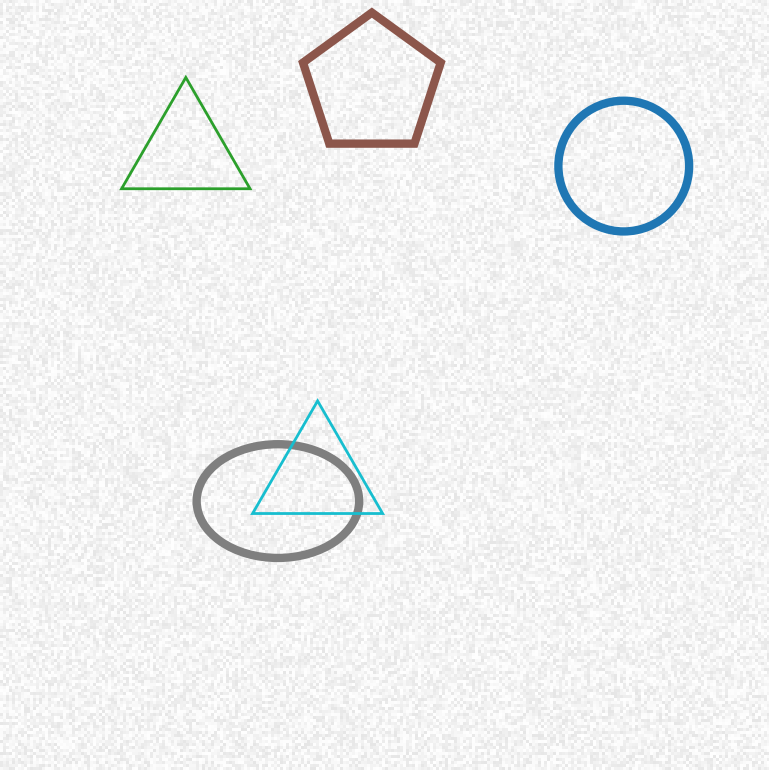[{"shape": "circle", "thickness": 3, "radius": 0.42, "center": [0.81, 0.784]}, {"shape": "triangle", "thickness": 1, "radius": 0.48, "center": [0.241, 0.803]}, {"shape": "pentagon", "thickness": 3, "radius": 0.47, "center": [0.483, 0.89]}, {"shape": "oval", "thickness": 3, "radius": 0.53, "center": [0.361, 0.349]}, {"shape": "triangle", "thickness": 1, "radius": 0.49, "center": [0.412, 0.382]}]